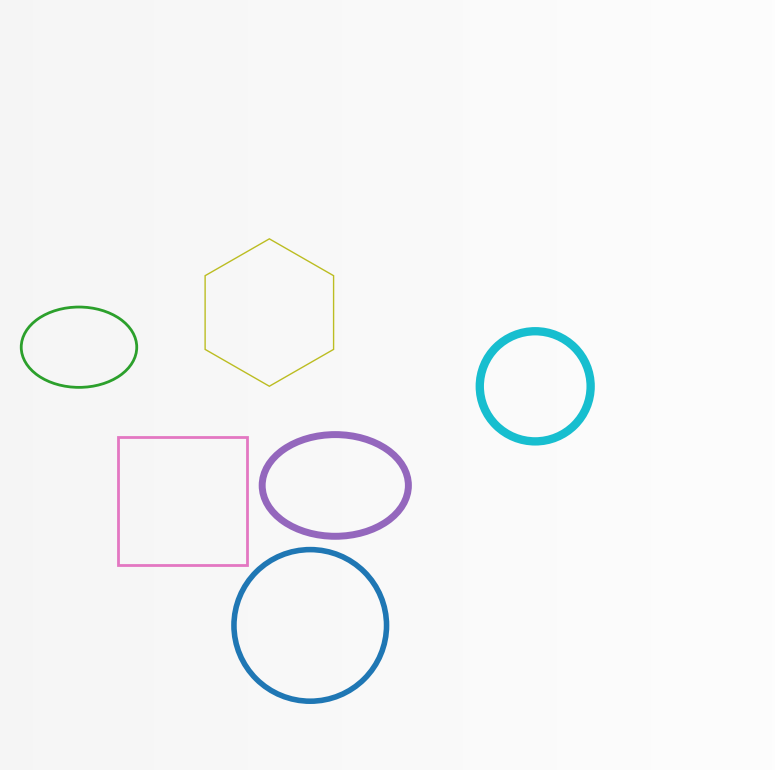[{"shape": "circle", "thickness": 2, "radius": 0.49, "center": [0.4, 0.188]}, {"shape": "oval", "thickness": 1, "radius": 0.37, "center": [0.102, 0.549]}, {"shape": "oval", "thickness": 2.5, "radius": 0.47, "center": [0.433, 0.37]}, {"shape": "square", "thickness": 1, "radius": 0.42, "center": [0.235, 0.349]}, {"shape": "hexagon", "thickness": 0.5, "radius": 0.48, "center": [0.348, 0.594]}, {"shape": "circle", "thickness": 3, "radius": 0.36, "center": [0.691, 0.498]}]